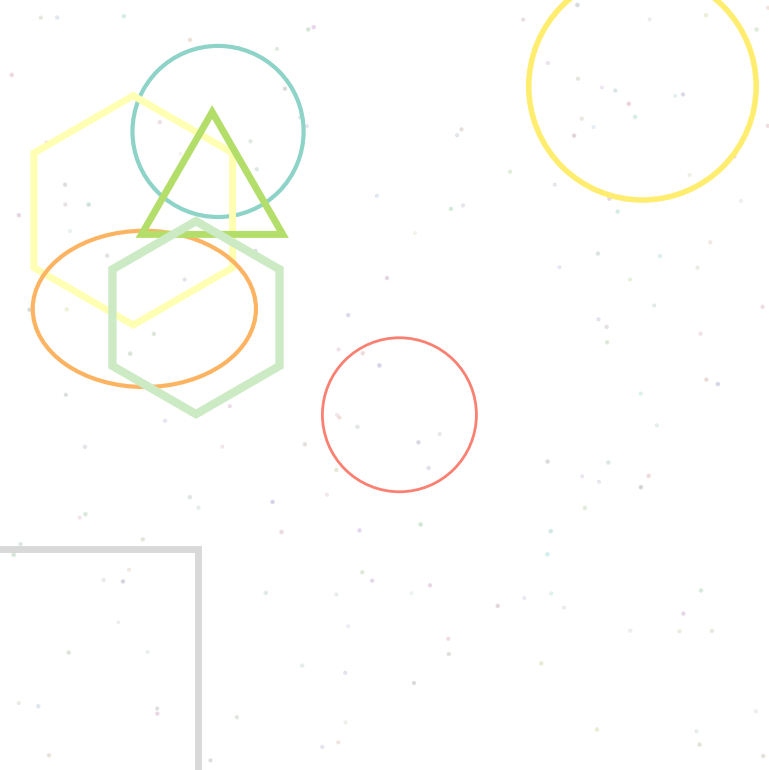[{"shape": "circle", "thickness": 1.5, "radius": 0.56, "center": [0.283, 0.829]}, {"shape": "hexagon", "thickness": 2.5, "radius": 0.74, "center": [0.173, 0.727]}, {"shape": "circle", "thickness": 1, "radius": 0.5, "center": [0.519, 0.461]}, {"shape": "oval", "thickness": 1.5, "radius": 0.72, "center": [0.187, 0.599]}, {"shape": "triangle", "thickness": 2.5, "radius": 0.53, "center": [0.276, 0.749]}, {"shape": "square", "thickness": 2.5, "radius": 0.74, "center": [0.109, 0.139]}, {"shape": "hexagon", "thickness": 3, "radius": 0.63, "center": [0.255, 0.587]}, {"shape": "circle", "thickness": 2, "radius": 0.74, "center": [0.834, 0.888]}]